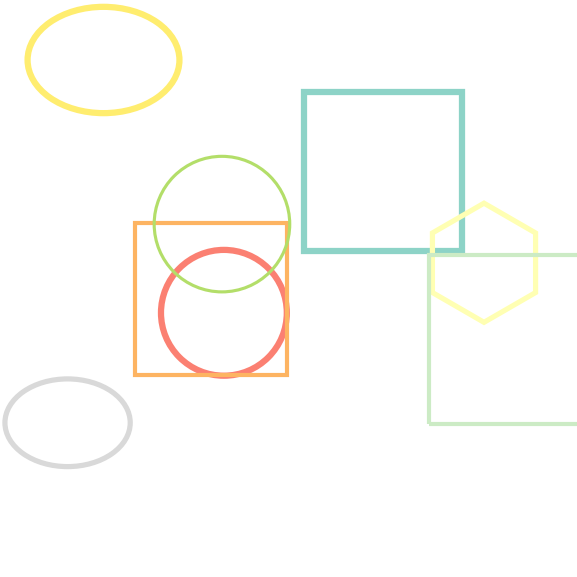[{"shape": "square", "thickness": 3, "radius": 0.69, "center": [0.663, 0.702]}, {"shape": "hexagon", "thickness": 2.5, "radius": 0.52, "center": [0.838, 0.544]}, {"shape": "circle", "thickness": 3, "radius": 0.54, "center": [0.388, 0.457]}, {"shape": "square", "thickness": 2, "radius": 0.66, "center": [0.366, 0.481]}, {"shape": "circle", "thickness": 1.5, "radius": 0.59, "center": [0.384, 0.611]}, {"shape": "oval", "thickness": 2.5, "radius": 0.54, "center": [0.117, 0.267]}, {"shape": "square", "thickness": 2, "radius": 0.73, "center": [0.889, 0.411]}, {"shape": "oval", "thickness": 3, "radius": 0.66, "center": [0.179, 0.895]}]